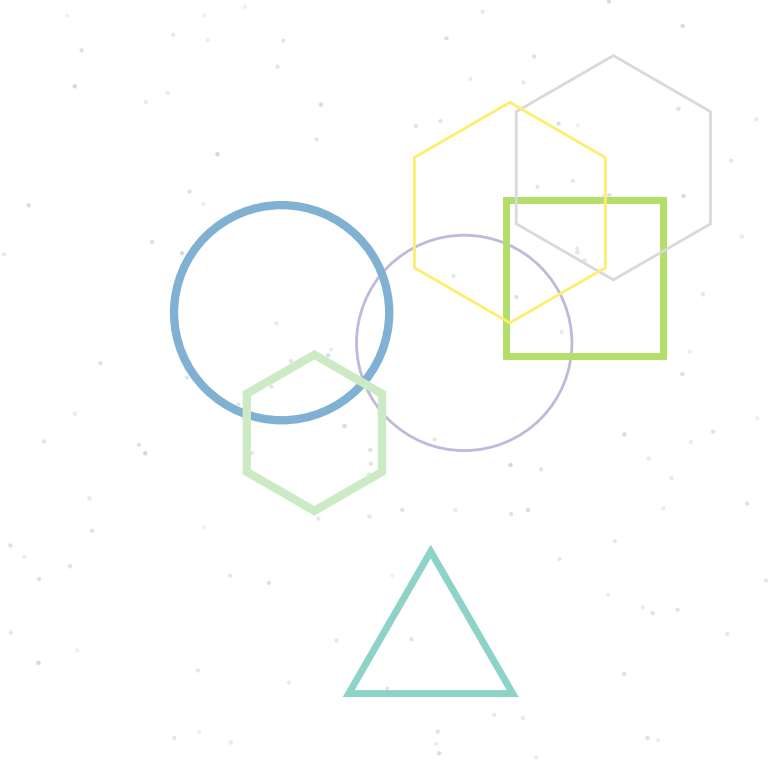[{"shape": "triangle", "thickness": 2.5, "radius": 0.62, "center": [0.559, 0.161]}, {"shape": "circle", "thickness": 1, "radius": 0.7, "center": [0.603, 0.555]}, {"shape": "circle", "thickness": 3, "radius": 0.7, "center": [0.366, 0.594]}, {"shape": "square", "thickness": 2.5, "radius": 0.51, "center": [0.759, 0.639]}, {"shape": "hexagon", "thickness": 1, "radius": 0.73, "center": [0.797, 0.782]}, {"shape": "hexagon", "thickness": 3, "radius": 0.51, "center": [0.408, 0.438]}, {"shape": "hexagon", "thickness": 1, "radius": 0.72, "center": [0.662, 0.724]}]